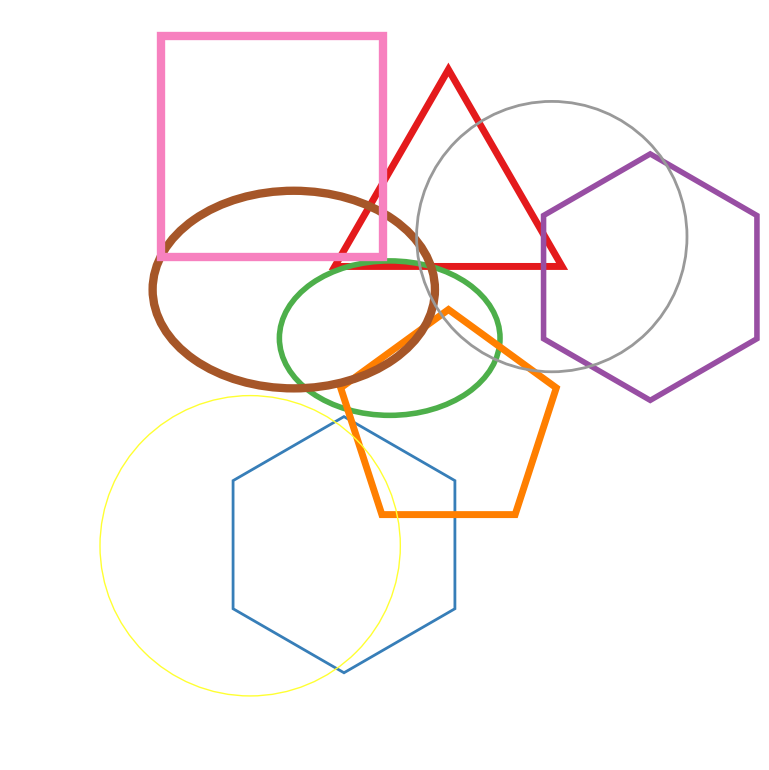[{"shape": "triangle", "thickness": 2.5, "radius": 0.85, "center": [0.582, 0.739]}, {"shape": "hexagon", "thickness": 1, "radius": 0.83, "center": [0.447, 0.293]}, {"shape": "oval", "thickness": 2, "radius": 0.72, "center": [0.506, 0.561]}, {"shape": "hexagon", "thickness": 2, "radius": 0.8, "center": [0.844, 0.64]}, {"shape": "pentagon", "thickness": 2.5, "radius": 0.74, "center": [0.582, 0.451]}, {"shape": "circle", "thickness": 0.5, "radius": 0.98, "center": [0.325, 0.291]}, {"shape": "oval", "thickness": 3, "radius": 0.92, "center": [0.382, 0.624]}, {"shape": "square", "thickness": 3, "radius": 0.72, "center": [0.353, 0.81]}, {"shape": "circle", "thickness": 1, "radius": 0.88, "center": [0.717, 0.693]}]